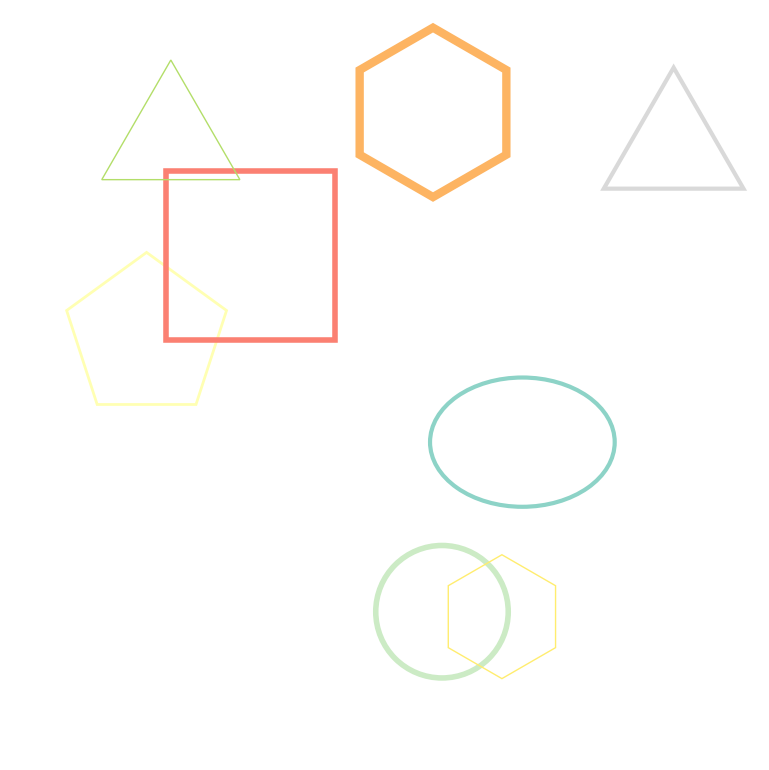[{"shape": "oval", "thickness": 1.5, "radius": 0.6, "center": [0.678, 0.426]}, {"shape": "pentagon", "thickness": 1, "radius": 0.55, "center": [0.19, 0.563]}, {"shape": "square", "thickness": 2, "radius": 0.55, "center": [0.325, 0.668]}, {"shape": "hexagon", "thickness": 3, "radius": 0.55, "center": [0.562, 0.854]}, {"shape": "triangle", "thickness": 0.5, "radius": 0.52, "center": [0.222, 0.818]}, {"shape": "triangle", "thickness": 1.5, "radius": 0.52, "center": [0.875, 0.807]}, {"shape": "circle", "thickness": 2, "radius": 0.43, "center": [0.574, 0.206]}, {"shape": "hexagon", "thickness": 0.5, "radius": 0.4, "center": [0.652, 0.199]}]